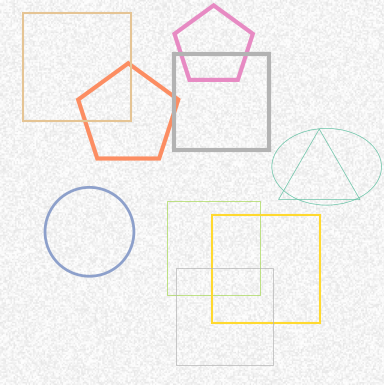[{"shape": "triangle", "thickness": 0.5, "radius": 0.61, "center": [0.829, 0.543]}, {"shape": "oval", "thickness": 0.5, "radius": 0.71, "center": [0.848, 0.567]}, {"shape": "pentagon", "thickness": 3, "radius": 0.68, "center": [0.333, 0.699]}, {"shape": "circle", "thickness": 2, "radius": 0.58, "center": [0.232, 0.398]}, {"shape": "pentagon", "thickness": 3, "radius": 0.53, "center": [0.555, 0.879]}, {"shape": "square", "thickness": 0.5, "radius": 0.61, "center": [0.555, 0.356]}, {"shape": "square", "thickness": 1.5, "radius": 0.7, "center": [0.69, 0.303]}, {"shape": "square", "thickness": 1.5, "radius": 0.7, "center": [0.201, 0.825]}, {"shape": "square", "thickness": 3, "radius": 0.62, "center": [0.575, 0.735]}, {"shape": "square", "thickness": 0.5, "radius": 0.63, "center": [0.583, 0.178]}]